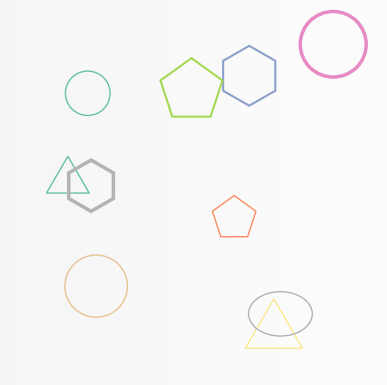[{"shape": "circle", "thickness": 1, "radius": 0.29, "center": [0.226, 0.758]}, {"shape": "triangle", "thickness": 1, "radius": 0.32, "center": [0.175, 0.53]}, {"shape": "pentagon", "thickness": 1, "radius": 0.3, "center": [0.604, 0.433]}, {"shape": "hexagon", "thickness": 1.5, "radius": 0.39, "center": [0.643, 0.803]}, {"shape": "circle", "thickness": 2.5, "radius": 0.43, "center": [0.86, 0.885]}, {"shape": "pentagon", "thickness": 1.5, "radius": 0.42, "center": [0.494, 0.765]}, {"shape": "triangle", "thickness": 0.5, "radius": 0.43, "center": [0.707, 0.138]}, {"shape": "circle", "thickness": 1, "radius": 0.4, "center": [0.248, 0.257]}, {"shape": "oval", "thickness": 1, "radius": 0.41, "center": [0.724, 0.185]}, {"shape": "hexagon", "thickness": 2.5, "radius": 0.33, "center": [0.235, 0.518]}]